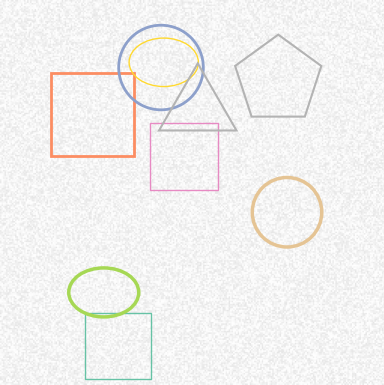[{"shape": "square", "thickness": 1, "radius": 0.43, "center": [0.306, 0.102]}, {"shape": "square", "thickness": 2, "radius": 0.54, "center": [0.24, 0.703]}, {"shape": "circle", "thickness": 2, "radius": 0.55, "center": [0.418, 0.825]}, {"shape": "square", "thickness": 1, "radius": 0.44, "center": [0.478, 0.593]}, {"shape": "oval", "thickness": 2.5, "radius": 0.45, "center": [0.269, 0.24]}, {"shape": "oval", "thickness": 1, "radius": 0.45, "center": [0.425, 0.838]}, {"shape": "circle", "thickness": 2.5, "radius": 0.45, "center": [0.746, 0.449]}, {"shape": "pentagon", "thickness": 1.5, "radius": 0.59, "center": [0.723, 0.792]}, {"shape": "triangle", "thickness": 1.5, "radius": 0.58, "center": [0.514, 0.719]}]